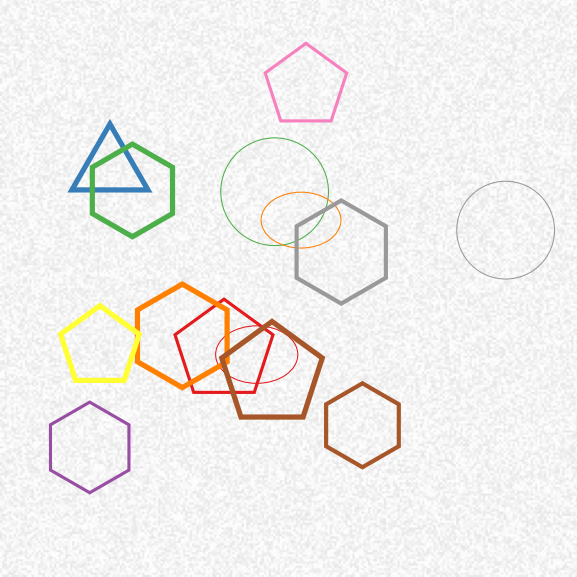[{"shape": "oval", "thickness": 0.5, "radius": 0.36, "center": [0.445, 0.385]}, {"shape": "pentagon", "thickness": 1.5, "radius": 0.45, "center": [0.388, 0.392]}, {"shape": "triangle", "thickness": 2.5, "radius": 0.38, "center": [0.19, 0.708]}, {"shape": "circle", "thickness": 0.5, "radius": 0.47, "center": [0.476, 0.667]}, {"shape": "hexagon", "thickness": 2.5, "radius": 0.4, "center": [0.229, 0.669]}, {"shape": "hexagon", "thickness": 1.5, "radius": 0.39, "center": [0.155, 0.224]}, {"shape": "oval", "thickness": 0.5, "radius": 0.35, "center": [0.521, 0.618]}, {"shape": "hexagon", "thickness": 2.5, "radius": 0.45, "center": [0.316, 0.418]}, {"shape": "pentagon", "thickness": 2.5, "radius": 0.36, "center": [0.173, 0.398]}, {"shape": "hexagon", "thickness": 2, "radius": 0.36, "center": [0.628, 0.263]}, {"shape": "pentagon", "thickness": 2.5, "radius": 0.46, "center": [0.471, 0.351]}, {"shape": "pentagon", "thickness": 1.5, "radius": 0.37, "center": [0.53, 0.85]}, {"shape": "hexagon", "thickness": 2, "radius": 0.45, "center": [0.591, 0.563]}, {"shape": "circle", "thickness": 0.5, "radius": 0.42, "center": [0.876, 0.601]}]